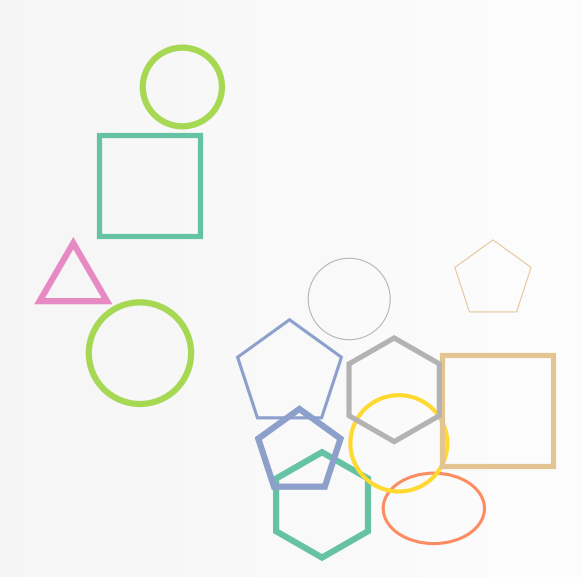[{"shape": "square", "thickness": 2.5, "radius": 0.44, "center": [0.257, 0.677]}, {"shape": "hexagon", "thickness": 3, "radius": 0.46, "center": [0.554, 0.125]}, {"shape": "oval", "thickness": 1.5, "radius": 0.44, "center": [0.746, 0.119]}, {"shape": "pentagon", "thickness": 1.5, "radius": 0.47, "center": [0.498, 0.352]}, {"shape": "pentagon", "thickness": 3, "radius": 0.37, "center": [0.515, 0.217]}, {"shape": "triangle", "thickness": 3, "radius": 0.33, "center": [0.126, 0.511]}, {"shape": "circle", "thickness": 3, "radius": 0.34, "center": [0.314, 0.849]}, {"shape": "circle", "thickness": 3, "radius": 0.44, "center": [0.241, 0.388]}, {"shape": "circle", "thickness": 2, "radius": 0.42, "center": [0.686, 0.231]}, {"shape": "square", "thickness": 2.5, "radius": 0.48, "center": [0.856, 0.289]}, {"shape": "pentagon", "thickness": 0.5, "radius": 0.34, "center": [0.848, 0.515]}, {"shape": "circle", "thickness": 0.5, "radius": 0.35, "center": [0.601, 0.481]}, {"shape": "hexagon", "thickness": 2.5, "radius": 0.45, "center": [0.678, 0.324]}]